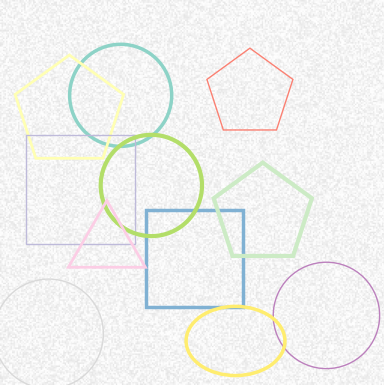[{"shape": "circle", "thickness": 2.5, "radius": 0.66, "center": [0.313, 0.752]}, {"shape": "pentagon", "thickness": 2, "radius": 0.74, "center": [0.18, 0.709]}, {"shape": "square", "thickness": 1, "radius": 0.71, "center": [0.209, 0.507]}, {"shape": "pentagon", "thickness": 1, "radius": 0.59, "center": [0.649, 0.757]}, {"shape": "square", "thickness": 2.5, "radius": 0.63, "center": [0.504, 0.329]}, {"shape": "circle", "thickness": 3, "radius": 0.66, "center": [0.393, 0.518]}, {"shape": "triangle", "thickness": 2, "radius": 0.58, "center": [0.278, 0.364]}, {"shape": "circle", "thickness": 1, "radius": 0.71, "center": [0.126, 0.133]}, {"shape": "circle", "thickness": 1, "radius": 0.69, "center": [0.848, 0.181]}, {"shape": "pentagon", "thickness": 3, "radius": 0.67, "center": [0.683, 0.444]}, {"shape": "oval", "thickness": 2.5, "radius": 0.64, "center": [0.612, 0.114]}]